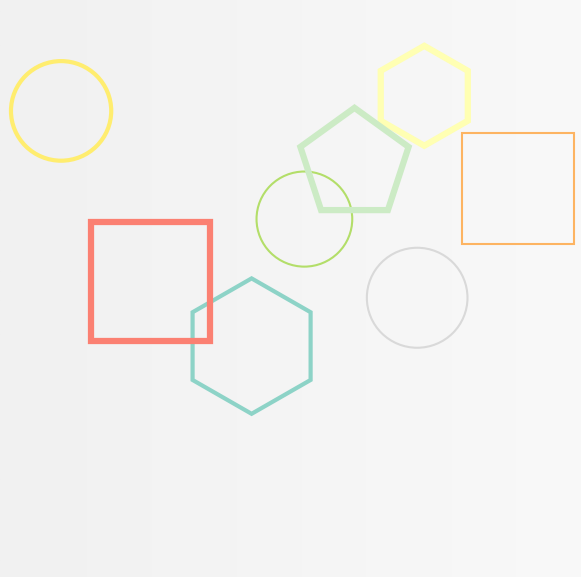[{"shape": "hexagon", "thickness": 2, "radius": 0.59, "center": [0.433, 0.4]}, {"shape": "hexagon", "thickness": 3, "radius": 0.43, "center": [0.73, 0.833]}, {"shape": "square", "thickness": 3, "radius": 0.51, "center": [0.258, 0.512]}, {"shape": "square", "thickness": 1, "radius": 0.48, "center": [0.891, 0.672]}, {"shape": "circle", "thickness": 1, "radius": 0.41, "center": [0.524, 0.62]}, {"shape": "circle", "thickness": 1, "radius": 0.43, "center": [0.718, 0.484]}, {"shape": "pentagon", "thickness": 3, "radius": 0.49, "center": [0.61, 0.715]}, {"shape": "circle", "thickness": 2, "radius": 0.43, "center": [0.105, 0.807]}]